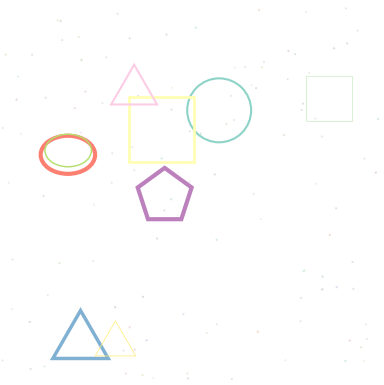[{"shape": "circle", "thickness": 1.5, "radius": 0.42, "center": [0.569, 0.713]}, {"shape": "square", "thickness": 2, "radius": 0.42, "center": [0.419, 0.663]}, {"shape": "oval", "thickness": 3, "radius": 0.35, "center": [0.176, 0.598]}, {"shape": "triangle", "thickness": 2.5, "radius": 0.42, "center": [0.209, 0.11]}, {"shape": "oval", "thickness": 1, "radius": 0.3, "center": [0.177, 0.609]}, {"shape": "triangle", "thickness": 1.5, "radius": 0.34, "center": [0.348, 0.763]}, {"shape": "pentagon", "thickness": 3, "radius": 0.37, "center": [0.428, 0.49]}, {"shape": "square", "thickness": 0.5, "radius": 0.3, "center": [0.854, 0.744]}, {"shape": "triangle", "thickness": 0.5, "radius": 0.3, "center": [0.3, 0.106]}]